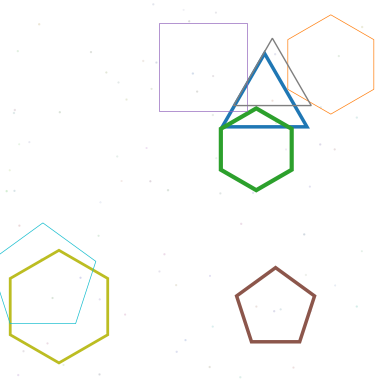[{"shape": "triangle", "thickness": 2.5, "radius": 0.63, "center": [0.687, 0.734]}, {"shape": "hexagon", "thickness": 0.5, "radius": 0.64, "center": [0.859, 0.833]}, {"shape": "hexagon", "thickness": 3, "radius": 0.53, "center": [0.666, 0.612]}, {"shape": "square", "thickness": 0.5, "radius": 0.57, "center": [0.527, 0.826]}, {"shape": "pentagon", "thickness": 2.5, "radius": 0.53, "center": [0.716, 0.198]}, {"shape": "triangle", "thickness": 1, "radius": 0.58, "center": [0.707, 0.784]}, {"shape": "hexagon", "thickness": 2, "radius": 0.73, "center": [0.153, 0.204]}, {"shape": "pentagon", "thickness": 0.5, "radius": 0.72, "center": [0.111, 0.276]}]